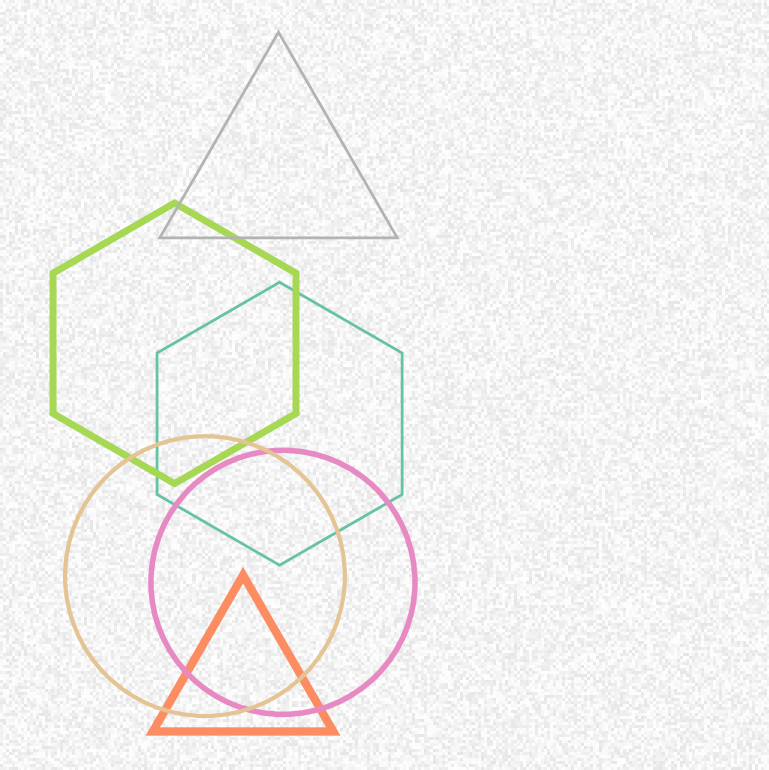[{"shape": "hexagon", "thickness": 1, "radius": 0.92, "center": [0.363, 0.45]}, {"shape": "triangle", "thickness": 3, "radius": 0.68, "center": [0.316, 0.118]}, {"shape": "circle", "thickness": 2, "radius": 0.86, "center": [0.367, 0.244]}, {"shape": "hexagon", "thickness": 2.5, "radius": 0.91, "center": [0.227, 0.554]}, {"shape": "circle", "thickness": 1.5, "radius": 0.91, "center": [0.266, 0.252]}, {"shape": "triangle", "thickness": 1, "radius": 0.89, "center": [0.362, 0.78]}]